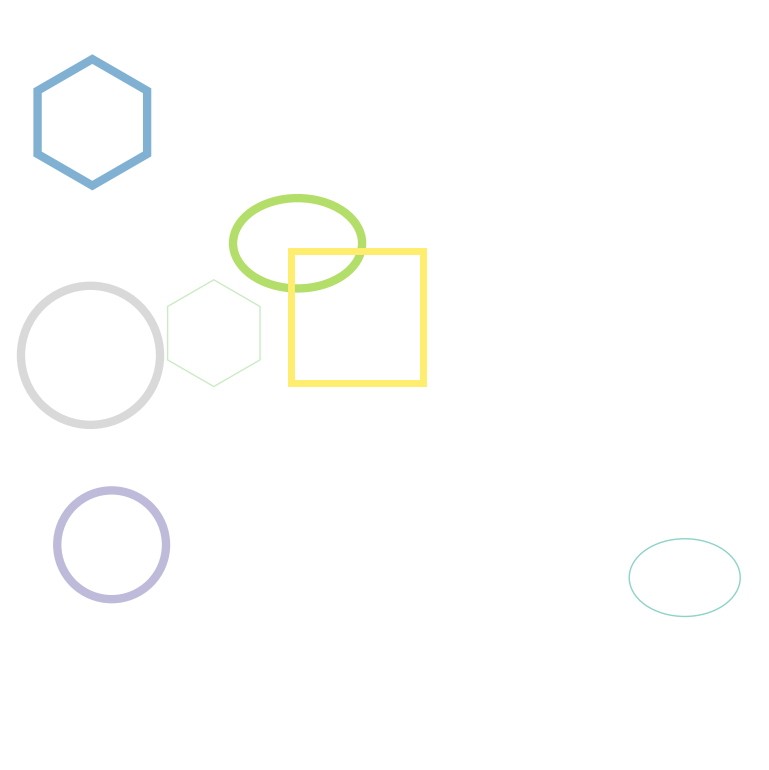[{"shape": "oval", "thickness": 0.5, "radius": 0.36, "center": [0.889, 0.25]}, {"shape": "circle", "thickness": 3, "radius": 0.35, "center": [0.145, 0.292]}, {"shape": "hexagon", "thickness": 3, "radius": 0.41, "center": [0.12, 0.841]}, {"shape": "oval", "thickness": 3, "radius": 0.42, "center": [0.386, 0.684]}, {"shape": "circle", "thickness": 3, "radius": 0.45, "center": [0.118, 0.539]}, {"shape": "hexagon", "thickness": 0.5, "radius": 0.35, "center": [0.278, 0.567]}, {"shape": "square", "thickness": 2.5, "radius": 0.43, "center": [0.464, 0.589]}]